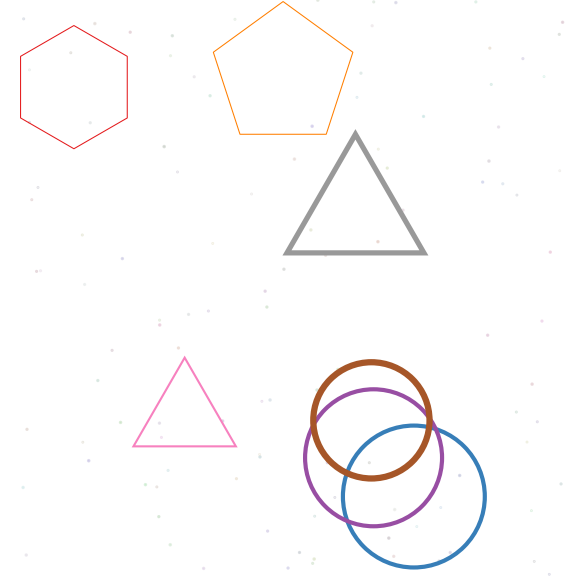[{"shape": "hexagon", "thickness": 0.5, "radius": 0.53, "center": [0.128, 0.848]}, {"shape": "circle", "thickness": 2, "radius": 0.61, "center": [0.717, 0.139]}, {"shape": "circle", "thickness": 2, "radius": 0.59, "center": [0.647, 0.206]}, {"shape": "pentagon", "thickness": 0.5, "radius": 0.64, "center": [0.49, 0.869]}, {"shape": "circle", "thickness": 3, "radius": 0.5, "center": [0.643, 0.271]}, {"shape": "triangle", "thickness": 1, "radius": 0.51, "center": [0.32, 0.277]}, {"shape": "triangle", "thickness": 2.5, "radius": 0.68, "center": [0.615, 0.63]}]